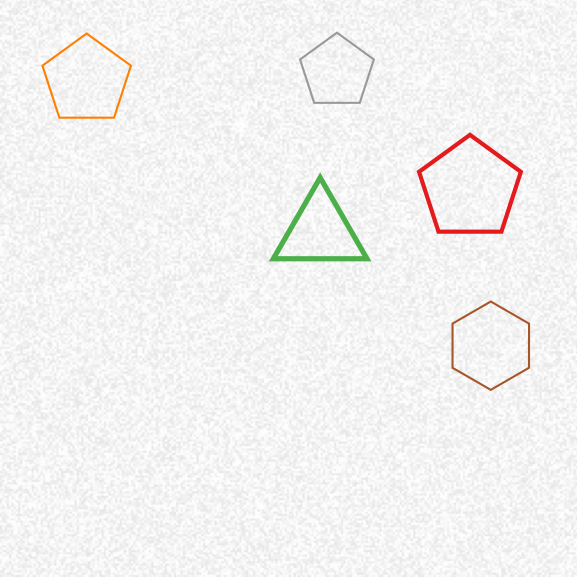[{"shape": "pentagon", "thickness": 2, "radius": 0.46, "center": [0.814, 0.673]}, {"shape": "triangle", "thickness": 2.5, "radius": 0.47, "center": [0.554, 0.598]}, {"shape": "pentagon", "thickness": 1, "radius": 0.4, "center": [0.15, 0.861]}, {"shape": "hexagon", "thickness": 1, "radius": 0.38, "center": [0.85, 0.401]}, {"shape": "pentagon", "thickness": 1, "radius": 0.34, "center": [0.583, 0.875]}]